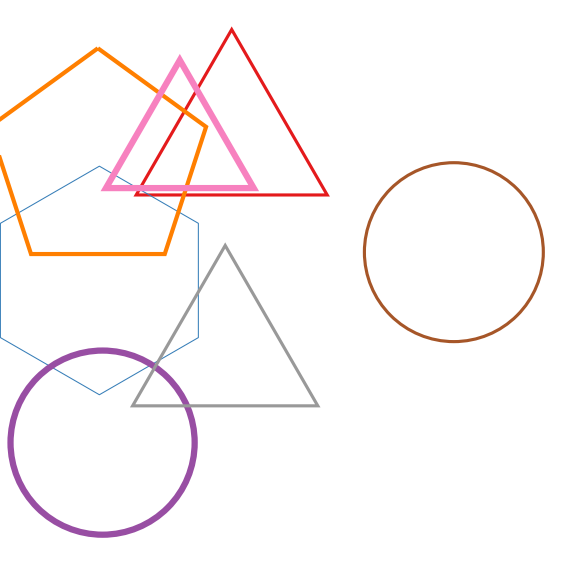[{"shape": "triangle", "thickness": 1.5, "radius": 0.95, "center": [0.401, 0.757]}, {"shape": "hexagon", "thickness": 0.5, "radius": 0.99, "center": [0.172, 0.513]}, {"shape": "circle", "thickness": 3, "radius": 0.8, "center": [0.178, 0.233]}, {"shape": "pentagon", "thickness": 2, "radius": 0.98, "center": [0.169, 0.719]}, {"shape": "circle", "thickness": 1.5, "radius": 0.77, "center": [0.786, 0.563]}, {"shape": "triangle", "thickness": 3, "radius": 0.74, "center": [0.311, 0.747]}, {"shape": "triangle", "thickness": 1.5, "radius": 0.93, "center": [0.39, 0.389]}]